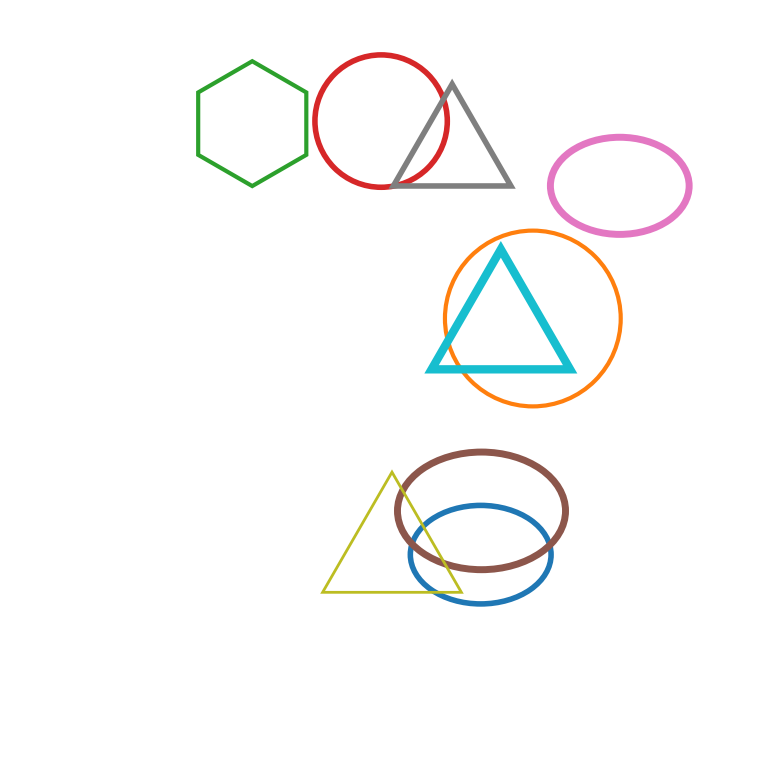[{"shape": "oval", "thickness": 2, "radius": 0.46, "center": [0.624, 0.28]}, {"shape": "circle", "thickness": 1.5, "radius": 0.57, "center": [0.692, 0.586]}, {"shape": "hexagon", "thickness": 1.5, "radius": 0.41, "center": [0.328, 0.839]}, {"shape": "circle", "thickness": 2, "radius": 0.43, "center": [0.495, 0.843]}, {"shape": "oval", "thickness": 2.5, "radius": 0.55, "center": [0.625, 0.337]}, {"shape": "oval", "thickness": 2.5, "radius": 0.45, "center": [0.805, 0.759]}, {"shape": "triangle", "thickness": 2, "radius": 0.44, "center": [0.587, 0.803]}, {"shape": "triangle", "thickness": 1, "radius": 0.52, "center": [0.509, 0.283]}, {"shape": "triangle", "thickness": 3, "radius": 0.52, "center": [0.65, 0.572]}]